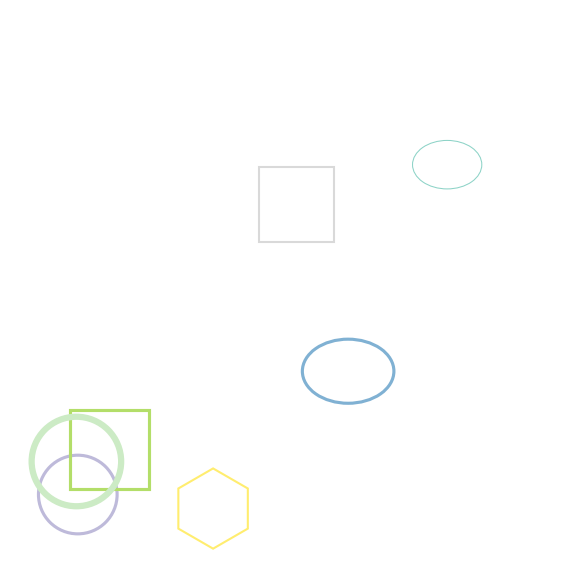[{"shape": "oval", "thickness": 0.5, "radius": 0.3, "center": [0.774, 0.714]}, {"shape": "circle", "thickness": 1.5, "radius": 0.34, "center": [0.135, 0.143]}, {"shape": "oval", "thickness": 1.5, "radius": 0.4, "center": [0.603, 0.356]}, {"shape": "square", "thickness": 1.5, "radius": 0.34, "center": [0.189, 0.22]}, {"shape": "square", "thickness": 1, "radius": 0.32, "center": [0.514, 0.645]}, {"shape": "circle", "thickness": 3, "radius": 0.39, "center": [0.132, 0.2]}, {"shape": "hexagon", "thickness": 1, "radius": 0.35, "center": [0.369, 0.119]}]